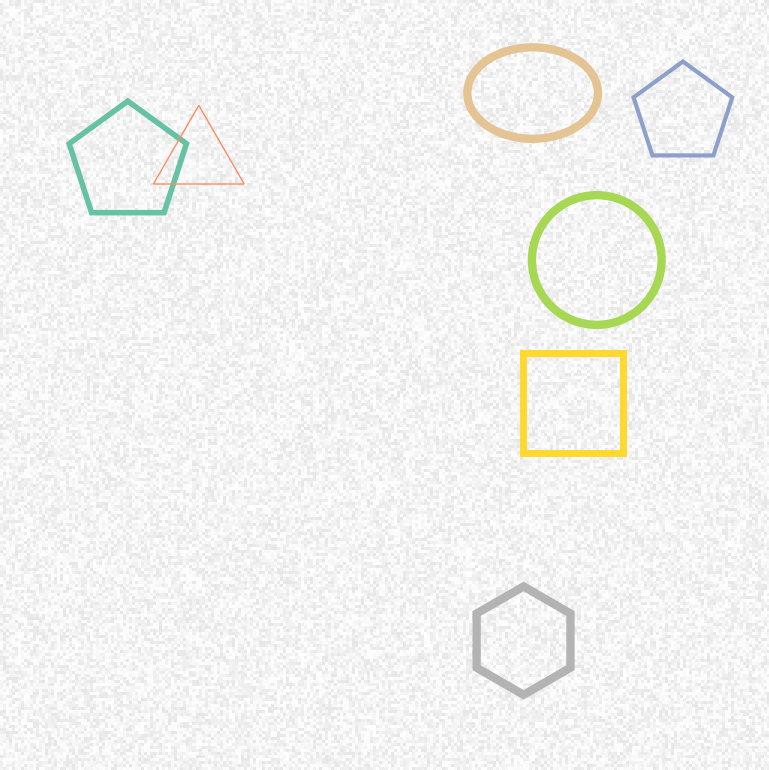[{"shape": "pentagon", "thickness": 2, "radius": 0.4, "center": [0.166, 0.789]}, {"shape": "triangle", "thickness": 0.5, "radius": 0.34, "center": [0.258, 0.795]}, {"shape": "pentagon", "thickness": 1.5, "radius": 0.34, "center": [0.887, 0.853]}, {"shape": "circle", "thickness": 3, "radius": 0.42, "center": [0.775, 0.662]}, {"shape": "square", "thickness": 2.5, "radius": 0.32, "center": [0.744, 0.477]}, {"shape": "oval", "thickness": 3, "radius": 0.42, "center": [0.692, 0.879]}, {"shape": "hexagon", "thickness": 3, "radius": 0.35, "center": [0.68, 0.168]}]